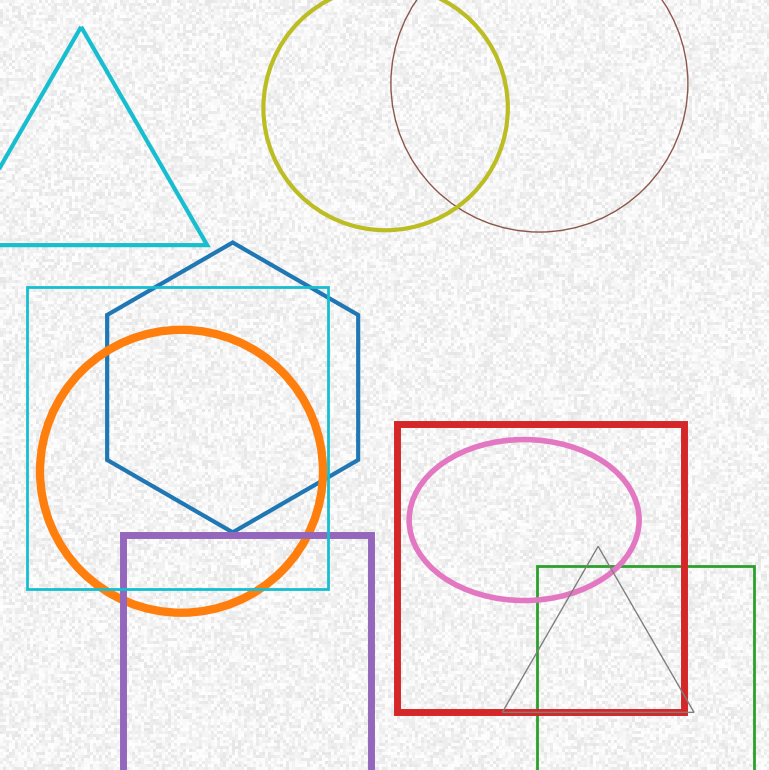[{"shape": "hexagon", "thickness": 1.5, "radius": 0.94, "center": [0.302, 0.497]}, {"shape": "circle", "thickness": 3, "radius": 0.92, "center": [0.236, 0.388]}, {"shape": "square", "thickness": 1, "radius": 0.7, "center": [0.838, 0.124]}, {"shape": "square", "thickness": 2.5, "radius": 0.93, "center": [0.702, 0.263]}, {"shape": "square", "thickness": 2.5, "radius": 0.81, "center": [0.321, 0.143]}, {"shape": "circle", "thickness": 0.5, "radius": 0.96, "center": [0.701, 0.891]}, {"shape": "oval", "thickness": 2, "radius": 0.75, "center": [0.681, 0.325]}, {"shape": "triangle", "thickness": 0.5, "radius": 0.72, "center": [0.777, 0.147]}, {"shape": "circle", "thickness": 1.5, "radius": 0.79, "center": [0.501, 0.86]}, {"shape": "square", "thickness": 1, "radius": 0.98, "center": [0.23, 0.432]}, {"shape": "triangle", "thickness": 1.5, "radius": 0.95, "center": [0.105, 0.776]}]